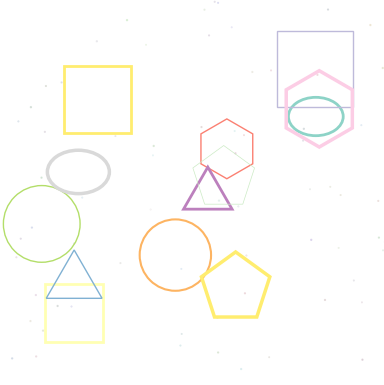[{"shape": "oval", "thickness": 2, "radius": 0.36, "center": [0.82, 0.697]}, {"shape": "square", "thickness": 2, "radius": 0.37, "center": [0.192, 0.187]}, {"shape": "square", "thickness": 1, "radius": 0.5, "center": [0.818, 0.821]}, {"shape": "hexagon", "thickness": 1, "radius": 0.39, "center": [0.589, 0.613]}, {"shape": "triangle", "thickness": 1, "radius": 0.42, "center": [0.193, 0.267]}, {"shape": "circle", "thickness": 1.5, "radius": 0.46, "center": [0.456, 0.337]}, {"shape": "circle", "thickness": 1, "radius": 0.5, "center": [0.108, 0.418]}, {"shape": "hexagon", "thickness": 2.5, "radius": 0.5, "center": [0.829, 0.717]}, {"shape": "oval", "thickness": 2.5, "radius": 0.4, "center": [0.204, 0.553]}, {"shape": "triangle", "thickness": 2, "radius": 0.36, "center": [0.54, 0.493]}, {"shape": "pentagon", "thickness": 0.5, "radius": 0.42, "center": [0.581, 0.538]}, {"shape": "pentagon", "thickness": 2.5, "radius": 0.47, "center": [0.612, 0.252]}, {"shape": "square", "thickness": 2, "radius": 0.44, "center": [0.253, 0.741]}]